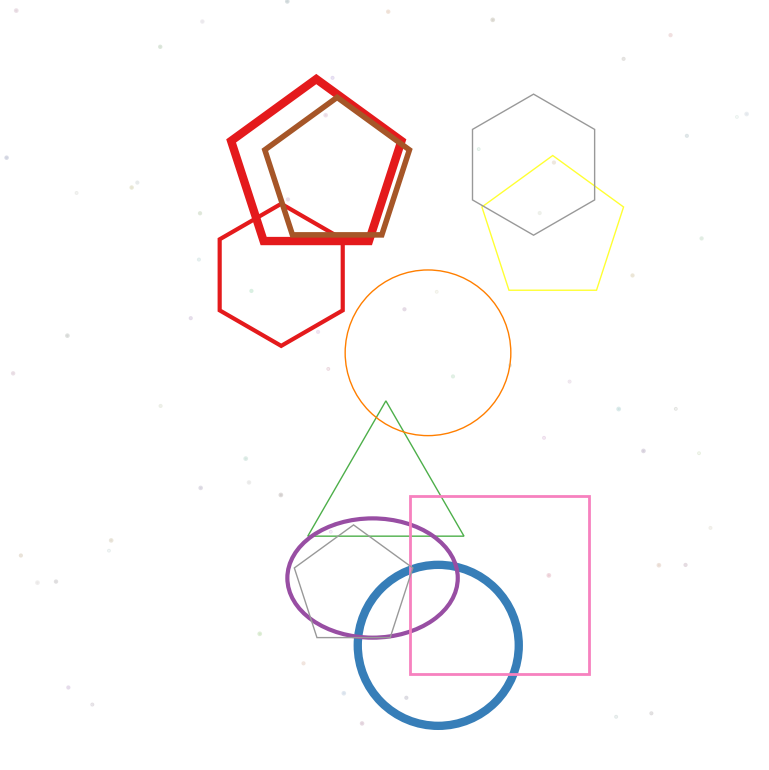[{"shape": "hexagon", "thickness": 1.5, "radius": 0.46, "center": [0.365, 0.643]}, {"shape": "pentagon", "thickness": 3, "radius": 0.58, "center": [0.411, 0.781]}, {"shape": "circle", "thickness": 3, "radius": 0.52, "center": [0.569, 0.162]}, {"shape": "triangle", "thickness": 0.5, "radius": 0.59, "center": [0.501, 0.362]}, {"shape": "oval", "thickness": 1.5, "radius": 0.55, "center": [0.484, 0.249]}, {"shape": "circle", "thickness": 0.5, "radius": 0.54, "center": [0.556, 0.542]}, {"shape": "pentagon", "thickness": 0.5, "radius": 0.48, "center": [0.718, 0.701]}, {"shape": "pentagon", "thickness": 2, "radius": 0.49, "center": [0.438, 0.775]}, {"shape": "square", "thickness": 1, "radius": 0.58, "center": [0.649, 0.241]}, {"shape": "pentagon", "thickness": 0.5, "radius": 0.4, "center": [0.459, 0.237]}, {"shape": "hexagon", "thickness": 0.5, "radius": 0.46, "center": [0.693, 0.786]}]